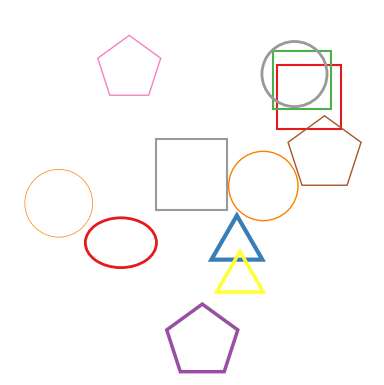[{"shape": "square", "thickness": 1.5, "radius": 0.41, "center": [0.802, 0.748]}, {"shape": "oval", "thickness": 2, "radius": 0.46, "center": [0.314, 0.37]}, {"shape": "triangle", "thickness": 3, "radius": 0.38, "center": [0.615, 0.364]}, {"shape": "square", "thickness": 1.5, "radius": 0.38, "center": [0.783, 0.792]}, {"shape": "pentagon", "thickness": 2.5, "radius": 0.49, "center": [0.525, 0.113]}, {"shape": "circle", "thickness": 1, "radius": 0.45, "center": [0.684, 0.517]}, {"shape": "circle", "thickness": 0.5, "radius": 0.44, "center": [0.153, 0.472]}, {"shape": "triangle", "thickness": 2.5, "radius": 0.35, "center": [0.623, 0.277]}, {"shape": "pentagon", "thickness": 1, "radius": 0.5, "center": [0.843, 0.6]}, {"shape": "pentagon", "thickness": 1, "radius": 0.43, "center": [0.336, 0.822]}, {"shape": "square", "thickness": 1.5, "radius": 0.46, "center": [0.498, 0.548]}, {"shape": "circle", "thickness": 2, "radius": 0.42, "center": [0.765, 0.808]}]